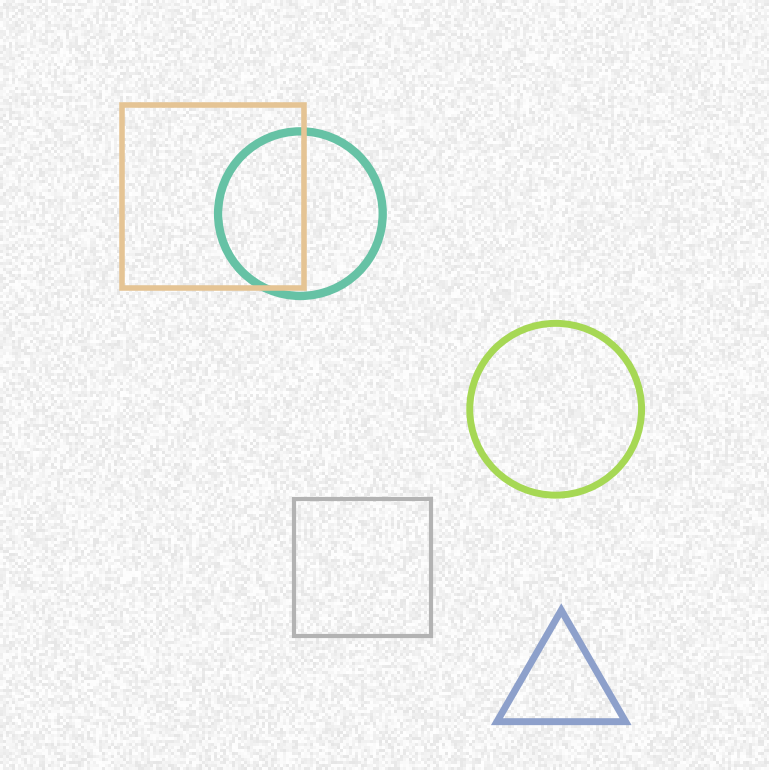[{"shape": "circle", "thickness": 3, "radius": 0.53, "center": [0.39, 0.723]}, {"shape": "triangle", "thickness": 2.5, "radius": 0.48, "center": [0.729, 0.111]}, {"shape": "circle", "thickness": 2.5, "radius": 0.56, "center": [0.722, 0.469]}, {"shape": "square", "thickness": 2, "radius": 0.59, "center": [0.277, 0.745]}, {"shape": "square", "thickness": 1.5, "radius": 0.44, "center": [0.471, 0.263]}]